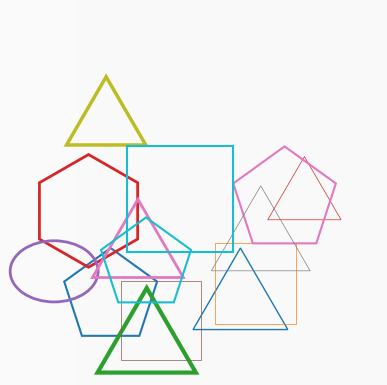[{"shape": "triangle", "thickness": 1, "radius": 0.71, "center": [0.62, 0.215]}, {"shape": "pentagon", "thickness": 1.5, "radius": 0.63, "center": [0.286, 0.23]}, {"shape": "square", "thickness": 0.5, "radius": 0.53, "center": [0.66, 0.265]}, {"shape": "triangle", "thickness": 3, "radius": 0.73, "center": [0.379, 0.105]}, {"shape": "hexagon", "thickness": 2, "radius": 0.73, "center": [0.228, 0.452]}, {"shape": "triangle", "thickness": 0.5, "radius": 0.55, "center": [0.786, 0.484]}, {"shape": "oval", "thickness": 2, "radius": 0.57, "center": [0.14, 0.295]}, {"shape": "square", "thickness": 0.5, "radius": 0.51, "center": [0.416, 0.168]}, {"shape": "triangle", "thickness": 2, "radius": 0.68, "center": [0.356, 0.347]}, {"shape": "pentagon", "thickness": 1.5, "radius": 0.7, "center": [0.734, 0.48]}, {"shape": "triangle", "thickness": 0.5, "radius": 0.74, "center": [0.673, 0.37]}, {"shape": "triangle", "thickness": 2.5, "radius": 0.59, "center": [0.274, 0.682]}, {"shape": "pentagon", "thickness": 1.5, "radius": 0.61, "center": [0.377, 0.313]}, {"shape": "square", "thickness": 1.5, "radius": 0.68, "center": [0.465, 0.484]}]